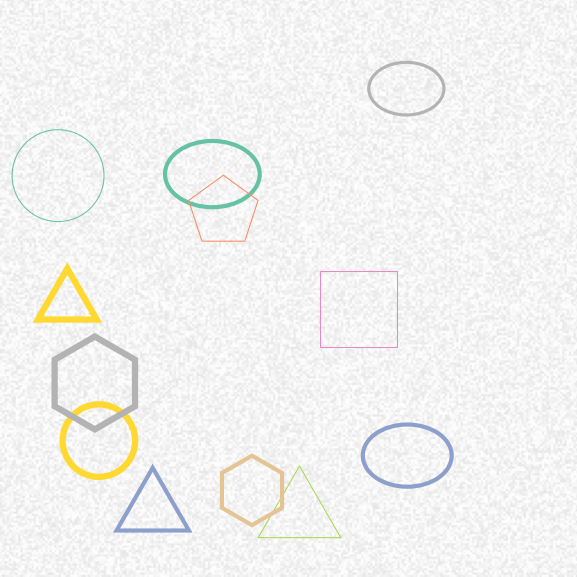[{"shape": "circle", "thickness": 0.5, "radius": 0.4, "center": [0.101, 0.695]}, {"shape": "oval", "thickness": 2, "radius": 0.41, "center": [0.368, 0.698]}, {"shape": "pentagon", "thickness": 0.5, "radius": 0.32, "center": [0.387, 0.633]}, {"shape": "oval", "thickness": 2, "radius": 0.38, "center": [0.705, 0.21]}, {"shape": "triangle", "thickness": 2, "radius": 0.36, "center": [0.264, 0.117]}, {"shape": "square", "thickness": 0.5, "radius": 0.33, "center": [0.621, 0.464]}, {"shape": "triangle", "thickness": 0.5, "radius": 0.41, "center": [0.519, 0.11]}, {"shape": "circle", "thickness": 3, "radius": 0.31, "center": [0.171, 0.236]}, {"shape": "triangle", "thickness": 3, "radius": 0.29, "center": [0.117, 0.475]}, {"shape": "hexagon", "thickness": 2, "radius": 0.3, "center": [0.436, 0.15]}, {"shape": "oval", "thickness": 1.5, "radius": 0.33, "center": [0.704, 0.846]}, {"shape": "hexagon", "thickness": 3, "radius": 0.4, "center": [0.164, 0.336]}]